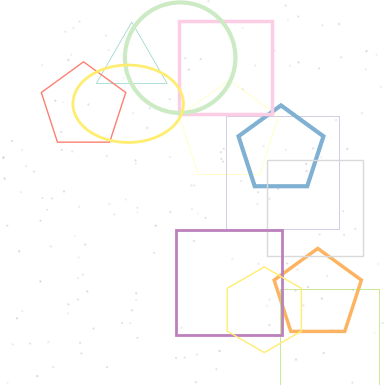[{"shape": "triangle", "thickness": 0.5, "radius": 0.53, "center": [0.342, 0.836]}, {"shape": "pentagon", "thickness": 0.5, "radius": 0.68, "center": [0.595, 0.656]}, {"shape": "square", "thickness": 0.5, "radius": 0.73, "center": [0.734, 0.552]}, {"shape": "pentagon", "thickness": 1, "radius": 0.58, "center": [0.217, 0.724]}, {"shape": "pentagon", "thickness": 3, "radius": 0.58, "center": [0.73, 0.61]}, {"shape": "pentagon", "thickness": 2.5, "radius": 0.6, "center": [0.825, 0.236]}, {"shape": "square", "thickness": 0.5, "radius": 0.64, "center": [0.857, 0.12]}, {"shape": "square", "thickness": 2.5, "radius": 0.6, "center": [0.586, 0.825]}, {"shape": "square", "thickness": 1, "radius": 0.63, "center": [0.818, 0.46]}, {"shape": "square", "thickness": 2, "radius": 0.69, "center": [0.596, 0.266]}, {"shape": "circle", "thickness": 3, "radius": 0.72, "center": [0.468, 0.85]}, {"shape": "hexagon", "thickness": 1, "radius": 0.56, "center": [0.686, 0.195]}, {"shape": "oval", "thickness": 2, "radius": 0.72, "center": [0.333, 0.731]}]